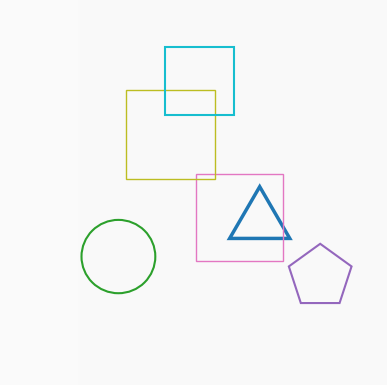[{"shape": "triangle", "thickness": 2.5, "radius": 0.45, "center": [0.67, 0.425]}, {"shape": "circle", "thickness": 1.5, "radius": 0.48, "center": [0.306, 0.334]}, {"shape": "pentagon", "thickness": 1.5, "radius": 0.43, "center": [0.826, 0.282]}, {"shape": "square", "thickness": 1, "radius": 0.56, "center": [0.617, 0.436]}, {"shape": "square", "thickness": 1, "radius": 0.58, "center": [0.44, 0.651]}, {"shape": "square", "thickness": 1.5, "radius": 0.44, "center": [0.515, 0.791]}]